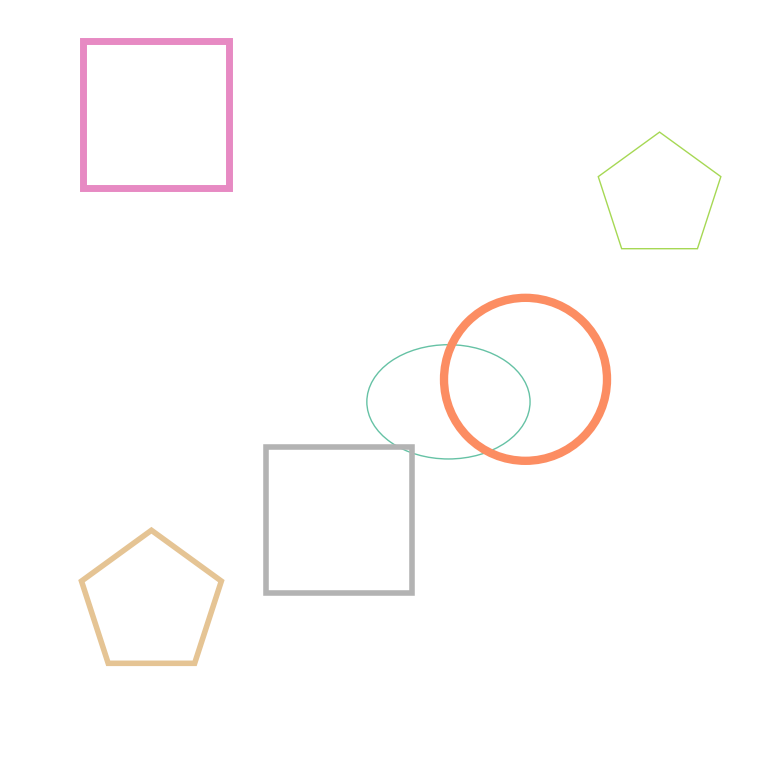[{"shape": "oval", "thickness": 0.5, "radius": 0.53, "center": [0.582, 0.478]}, {"shape": "circle", "thickness": 3, "radius": 0.53, "center": [0.682, 0.507]}, {"shape": "square", "thickness": 2.5, "radius": 0.48, "center": [0.203, 0.851]}, {"shape": "pentagon", "thickness": 0.5, "radius": 0.42, "center": [0.857, 0.745]}, {"shape": "pentagon", "thickness": 2, "radius": 0.48, "center": [0.197, 0.216]}, {"shape": "square", "thickness": 2, "radius": 0.47, "center": [0.44, 0.325]}]